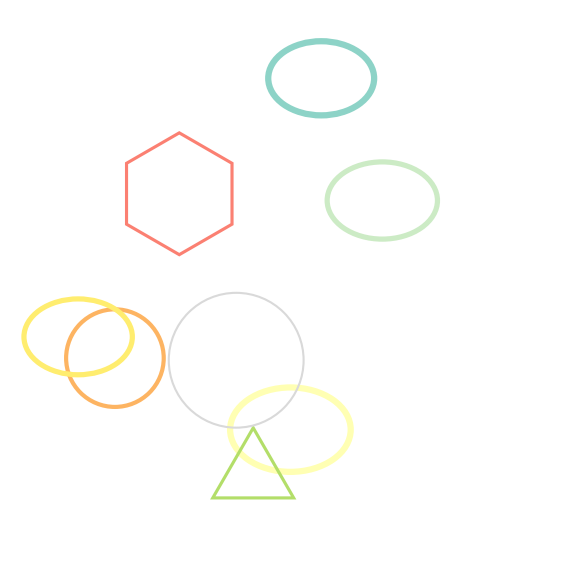[{"shape": "oval", "thickness": 3, "radius": 0.46, "center": [0.556, 0.864]}, {"shape": "oval", "thickness": 3, "radius": 0.52, "center": [0.503, 0.255]}, {"shape": "hexagon", "thickness": 1.5, "radius": 0.53, "center": [0.31, 0.664]}, {"shape": "circle", "thickness": 2, "radius": 0.42, "center": [0.199, 0.379]}, {"shape": "triangle", "thickness": 1.5, "radius": 0.4, "center": [0.438, 0.177]}, {"shape": "circle", "thickness": 1, "radius": 0.58, "center": [0.409, 0.375]}, {"shape": "oval", "thickness": 2.5, "radius": 0.48, "center": [0.662, 0.652]}, {"shape": "oval", "thickness": 2.5, "radius": 0.47, "center": [0.135, 0.416]}]